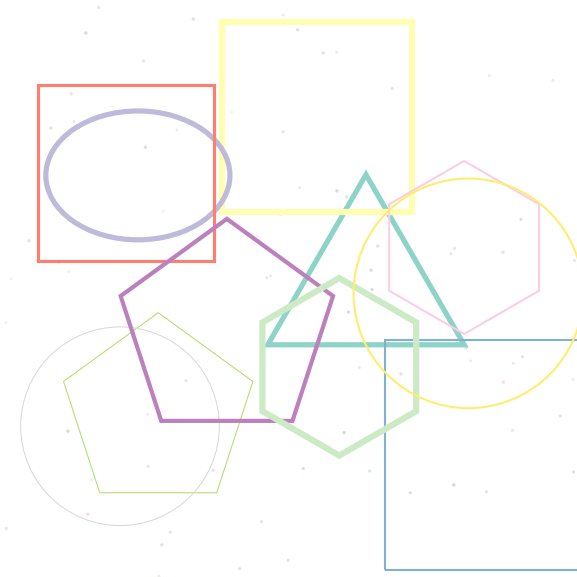[{"shape": "triangle", "thickness": 2.5, "radius": 0.98, "center": [0.634, 0.5]}, {"shape": "square", "thickness": 3, "radius": 0.82, "center": [0.548, 0.797]}, {"shape": "oval", "thickness": 2.5, "radius": 0.8, "center": [0.239, 0.695]}, {"shape": "square", "thickness": 1.5, "radius": 0.76, "center": [0.218, 0.7]}, {"shape": "square", "thickness": 1, "radius": 1.0, "center": [0.866, 0.211]}, {"shape": "pentagon", "thickness": 0.5, "radius": 0.86, "center": [0.274, 0.285]}, {"shape": "hexagon", "thickness": 1, "radius": 0.75, "center": [0.804, 0.571]}, {"shape": "circle", "thickness": 0.5, "radius": 0.86, "center": [0.208, 0.261]}, {"shape": "pentagon", "thickness": 2, "radius": 0.97, "center": [0.393, 0.427]}, {"shape": "hexagon", "thickness": 3, "radius": 0.77, "center": [0.588, 0.364]}, {"shape": "circle", "thickness": 1, "radius": 0.99, "center": [0.811, 0.491]}]